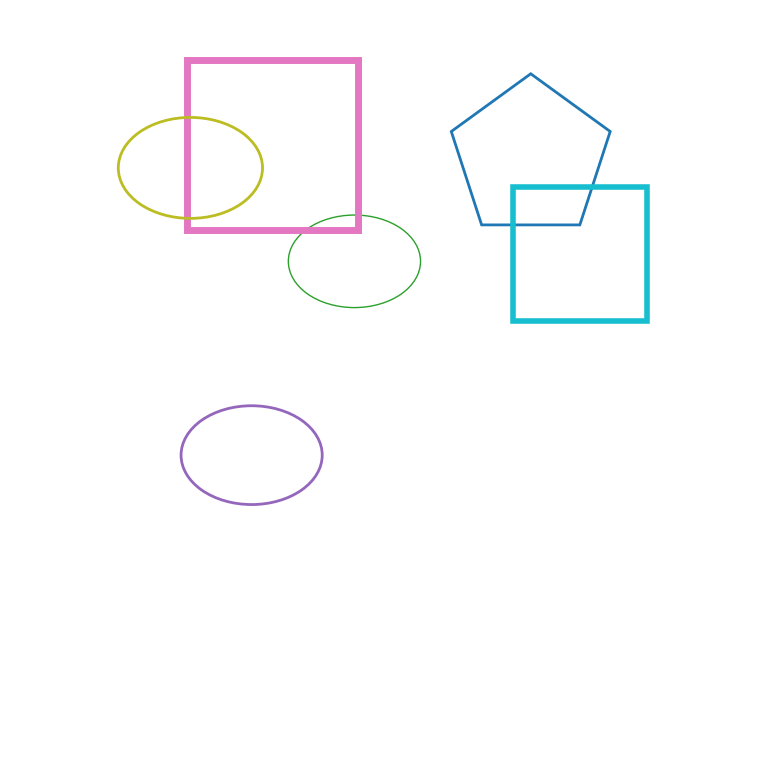[{"shape": "pentagon", "thickness": 1, "radius": 0.54, "center": [0.689, 0.796]}, {"shape": "oval", "thickness": 0.5, "radius": 0.43, "center": [0.46, 0.661]}, {"shape": "oval", "thickness": 1, "radius": 0.46, "center": [0.327, 0.409]}, {"shape": "square", "thickness": 2.5, "radius": 0.55, "center": [0.354, 0.812]}, {"shape": "oval", "thickness": 1, "radius": 0.47, "center": [0.247, 0.782]}, {"shape": "square", "thickness": 2, "radius": 0.43, "center": [0.753, 0.67]}]